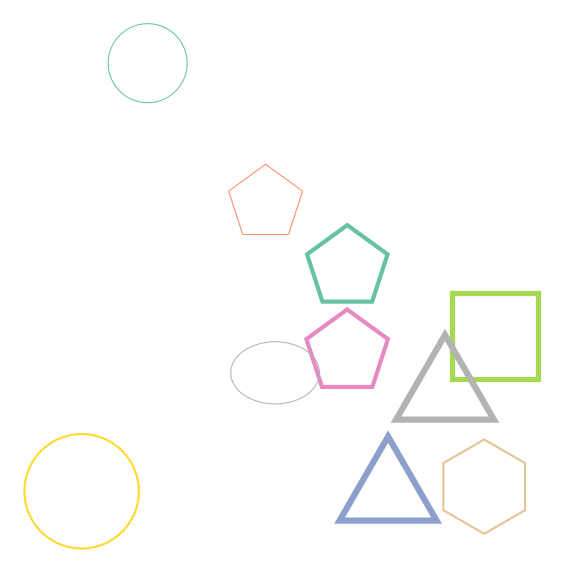[{"shape": "pentagon", "thickness": 2, "radius": 0.37, "center": [0.601, 0.536]}, {"shape": "circle", "thickness": 0.5, "radius": 0.34, "center": [0.256, 0.89]}, {"shape": "pentagon", "thickness": 0.5, "radius": 0.34, "center": [0.46, 0.647]}, {"shape": "triangle", "thickness": 3, "radius": 0.49, "center": [0.672, 0.146]}, {"shape": "pentagon", "thickness": 2, "radius": 0.37, "center": [0.601, 0.389]}, {"shape": "square", "thickness": 2.5, "radius": 0.37, "center": [0.857, 0.417]}, {"shape": "circle", "thickness": 1, "radius": 0.5, "center": [0.141, 0.148]}, {"shape": "hexagon", "thickness": 1, "radius": 0.41, "center": [0.838, 0.156]}, {"shape": "oval", "thickness": 0.5, "radius": 0.38, "center": [0.476, 0.354]}, {"shape": "triangle", "thickness": 3, "radius": 0.49, "center": [0.771, 0.321]}]